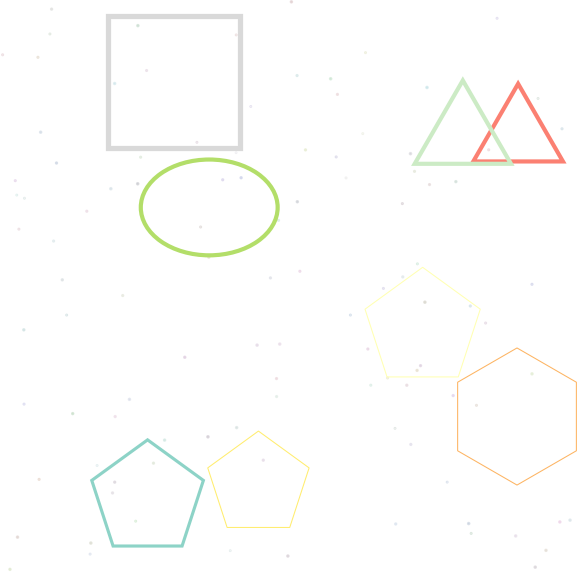[{"shape": "pentagon", "thickness": 1.5, "radius": 0.51, "center": [0.256, 0.136]}, {"shape": "pentagon", "thickness": 0.5, "radius": 0.52, "center": [0.732, 0.431]}, {"shape": "triangle", "thickness": 2, "radius": 0.45, "center": [0.897, 0.764]}, {"shape": "hexagon", "thickness": 0.5, "radius": 0.59, "center": [0.895, 0.278]}, {"shape": "oval", "thickness": 2, "radius": 0.59, "center": [0.362, 0.64]}, {"shape": "square", "thickness": 2.5, "radius": 0.57, "center": [0.301, 0.857]}, {"shape": "triangle", "thickness": 2, "radius": 0.48, "center": [0.801, 0.764]}, {"shape": "pentagon", "thickness": 0.5, "radius": 0.46, "center": [0.447, 0.16]}]